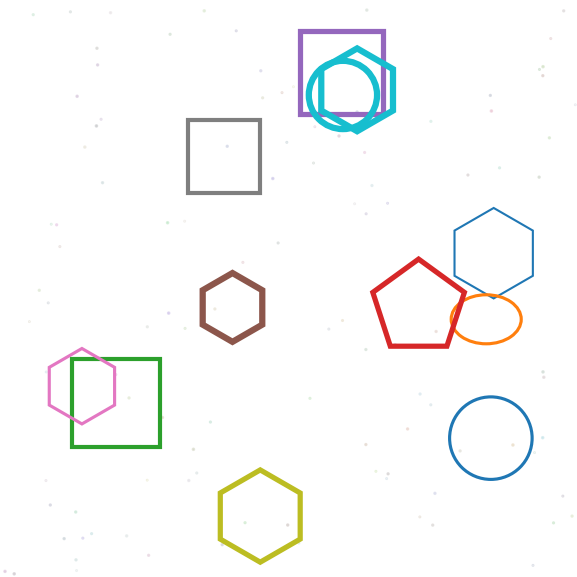[{"shape": "hexagon", "thickness": 1, "radius": 0.39, "center": [0.855, 0.561]}, {"shape": "circle", "thickness": 1.5, "radius": 0.36, "center": [0.85, 0.24]}, {"shape": "oval", "thickness": 1.5, "radius": 0.3, "center": [0.842, 0.446]}, {"shape": "square", "thickness": 2, "radius": 0.38, "center": [0.201, 0.302]}, {"shape": "pentagon", "thickness": 2.5, "radius": 0.42, "center": [0.725, 0.467]}, {"shape": "square", "thickness": 2.5, "radius": 0.36, "center": [0.591, 0.874]}, {"shape": "hexagon", "thickness": 3, "radius": 0.3, "center": [0.403, 0.467]}, {"shape": "hexagon", "thickness": 1.5, "radius": 0.33, "center": [0.142, 0.33]}, {"shape": "square", "thickness": 2, "radius": 0.32, "center": [0.388, 0.727]}, {"shape": "hexagon", "thickness": 2.5, "radius": 0.4, "center": [0.451, 0.106]}, {"shape": "hexagon", "thickness": 3, "radius": 0.36, "center": [0.618, 0.844]}, {"shape": "circle", "thickness": 3, "radius": 0.3, "center": [0.594, 0.835]}]